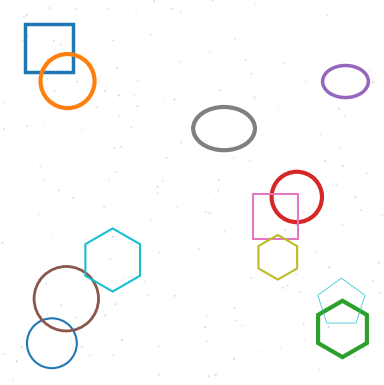[{"shape": "circle", "thickness": 1.5, "radius": 0.32, "center": [0.135, 0.108]}, {"shape": "square", "thickness": 2.5, "radius": 0.31, "center": [0.127, 0.875]}, {"shape": "circle", "thickness": 3, "radius": 0.35, "center": [0.175, 0.789]}, {"shape": "hexagon", "thickness": 3, "radius": 0.37, "center": [0.89, 0.146]}, {"shape": "circle", "thickness": 3, "radius": 0.33, "center": [0.771, 0.488]}, {"shape": "oval", "thickness": 2.5, "radius": 0.3, "center": [0.897, 0.788]}, {"shape": "circle", "thickness": 2, "radius": 0.42, "center": [0.172, 0.224]}, {"shape": "square", "thickness": 1.5, "radius": 0.29, "center": [0.715, 0.437]}, {"shape": "oval", "thickness": 3, "radius": 0.4, "center": [0.582, 0.666]}, {"shape": "hexagon", "thickness": 1.5, "radius": 0.29, "center": [0.722, 0.332]}, {"shape": "pentagon", "thickness": 0.5, "radius": 0.32, "center": [0.887, 0.213]}, {"shape": "hexagon", "thickness": 1.5, "radius": 0.41, "center": [0.293, 0.325]}]